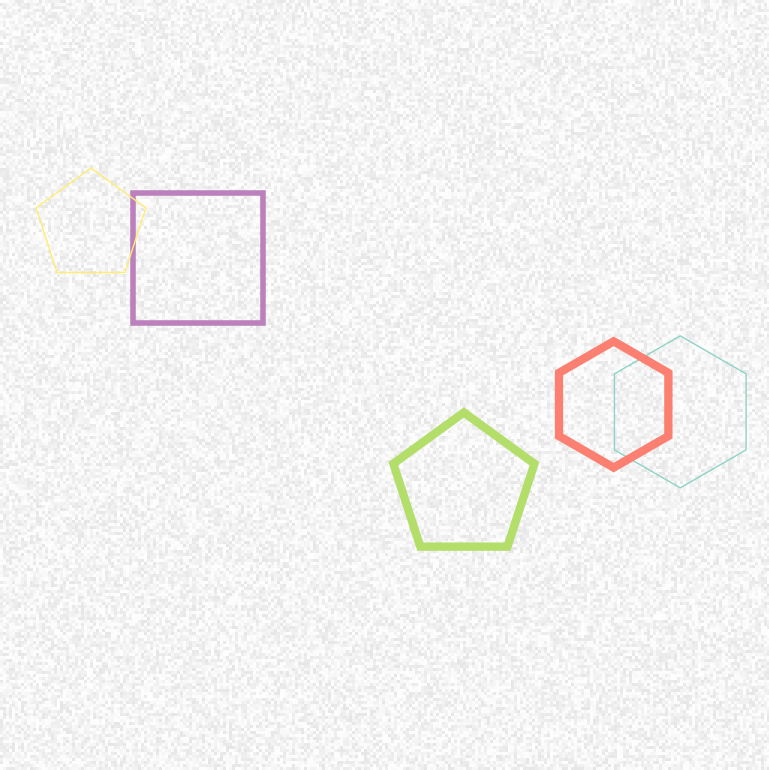[{"shape": "hexagon", "thickness": 0.5, "radius": 0.49, "center": [0.883, 0.465]}, {"shape": "hexagon", "thickness": 3, "radius": 0.41, "center": [0.797, 0.475]}, {"shape": "pentagon", "thickness": 3, "radius": 0.48, "center": [0.602, 0.368]}, {"shape": "square", "thickness": 2, "radius": 0.42, "center": [0.257, 0.665]}, {"shape": "pentagon", "thickness": 0.5, "radius": 0.37, "center": [0.118, 0.707]}]